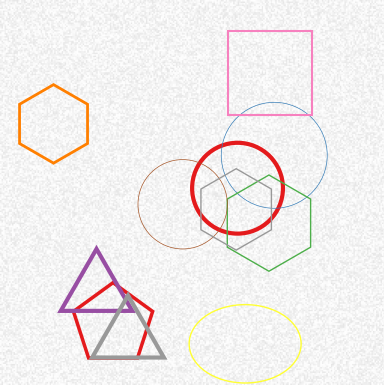[{"shape": "pentagon", "thickness": 2.5, "radius": 0.54, "center": [0.294, 0.158]}, {"shape": "circle", "thickness": 3, "radius": 0.59, "center": [0.617, 0.511]}, {"shape": "circle", "thickness": 0.5, "radius": 0.69, "center": [0.712, 0.597]}, {"shape": "hexagon", "thickness": 1, "radius": 0.62, "center": [0.699, 0.42]}, {"shape": "triangle", "thickness": 3, "radius": 0.54, "center": [0.251, 0.246]}, {"shape": "hexagon", "thickness": 2, "radius": 0.51, "center": [0.139, 0.678]}, {"shape": "oval", "thickness": 1, "radius": 0.73, "center": [0.637, 0.107]}, {"shape": "circle", "thickness": 0.5, "radius": 0.58, "center": [0.474, 0.469]}, {"shape": "square", "thickness": 1.5, "radius": 0.55, "center": [0.701, 0.81]}, {"shape": "triangle", "thickness": 3, "radius": 0.54, "center": [0.333, 0.125]}, {"shape": "hexagon", "thickness": 1, "radius": 0.53, "center": [0.613, 0.456]}]